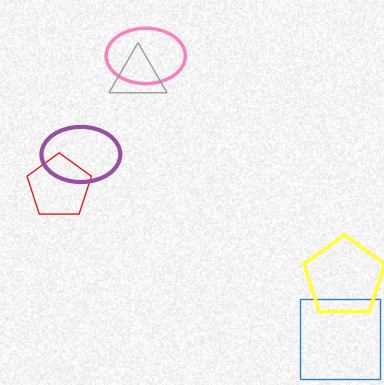[{"shape": "pentagon", "thickness": 1, "radius": 0.44, "center": [0.154, 0.515]}, {"shape": "square", "thickness": 1, "radius": 0.52, "center": [0.883, 0.12]}, {"shape": "oval", "thickness": 3, "radius": 0.51, "center": [0.21, 0.599]}, {"shape": "pentagon", "thickness": 2.5, "radius": 0.55, "center": [0.894, 0.28]}, {"shape": "oval", "thickness": 2.5, "radius": 0.51, "center": [0.379, 0.855]}, {"shape": "triangle", "thickness": 1, "radius": 0.43, "center": [0.358, 0.802]}]